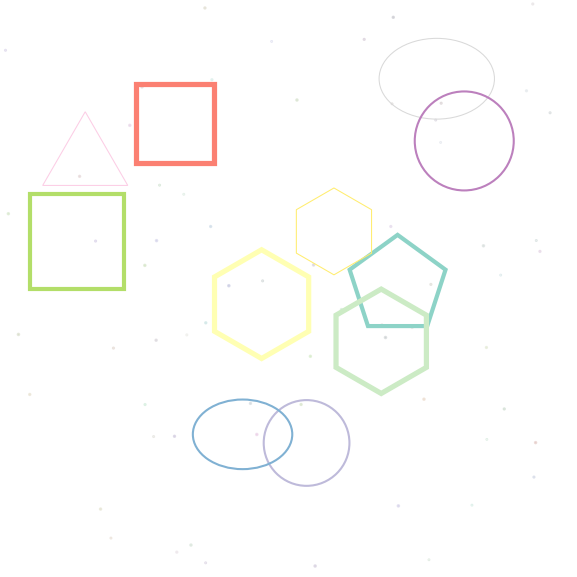[{"shape": "pentagon", "thickness": 2, "radius": 0.44, "center": [0.688, 0.505]}, {"shape": "hexagon", "thickness": 2.5, "radius": 0.47, "center": [0.453, 0.472]}, {"shape": "circle", "thickness": 1, "radius": 0.37, "center": [0.531, 0.232]}, {"shape": "square", "thickness": 2.5, "radius": 0.34, "center": [0.303, 0.785]}, {"shape": "oval", "thickness": 1, "radius": 0.43, "center": [0.42, 0.247]}, {"shape": "square", "thickness": 2, "radius": 0.41, "center": [0.133, 0.581]}, {"shape": "triangle", "thickness": 0.5, "radius": 0.43, "center": [0.148, 0.721]}, {"shape": "oval", "thickness": 0.5, "radius": 0.5, "center": [0.756, 0.863]}, {"shape": "circle", "thickness": 1, "radius": 0.43, "center": [0.804, 0.755]}, {"shape": "hexagon", "thickness": 2.5, "radius": 0.45, "center": [0.66, 0.408]}, {"shape": "hexagon", "thickness": 0.5, "radius": 0.38, "center": [0.578, 0.598]}]